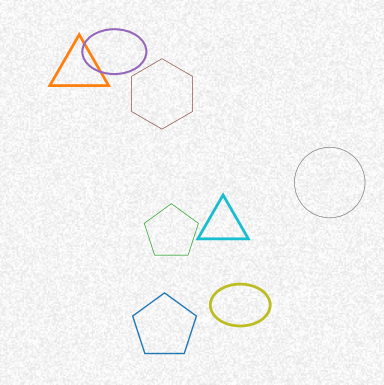[{"shape": "pentagon", "thickness": 1, "radius": 0.44, "center": [0.427, 0.152]}, {"shape": "triangle", "thickness": 2, "radius": 0.44, "center": [0.206, 0.822]}, {"shape": "pentagon", "thickness": 0.5, "radius": 0.37, "center": [0.445, 0.397]}, {"shape": "oval", "thickness": 1.5, "radius": 0.42, "center": [0.297, 0.866]}, {"shape": "hexagon", "thickness": 0.5, "radius": 0.46, "center": [0.421, 0.756]}, {"shape": "circle", "thickness": 0.5, "radius": 0.46, "center": [0.856, 0.526]}, {"shape": "oval", "thickness": 2, "radius": 0.39, "center": [0.624, 0.208]}, {"shape": "triangle", "thickness": 2, "radius": 0.38, "center": [0.579, 0.418]}]